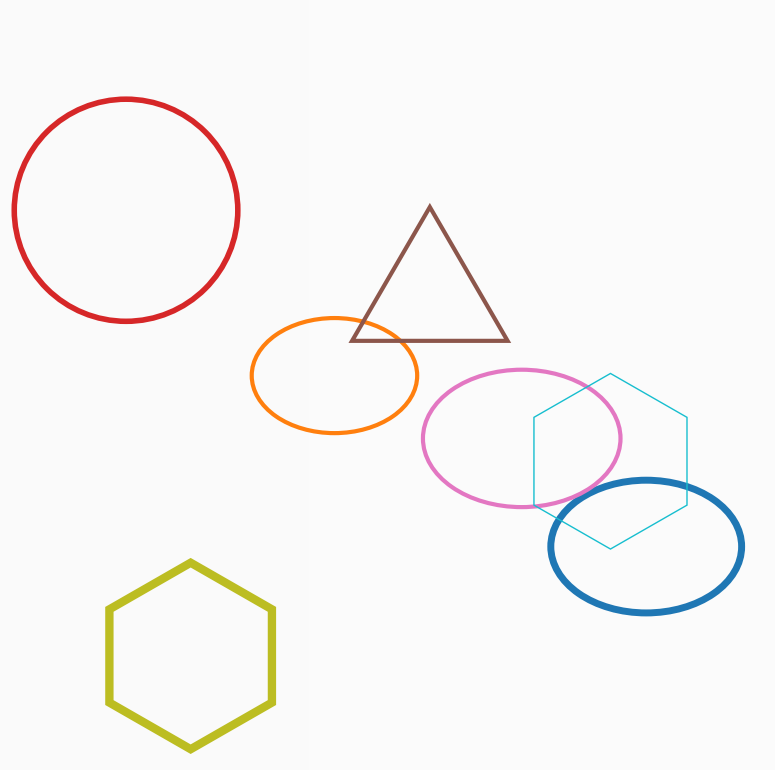[{"shape": "oval", "thickness": 2.5, "radius": 0.62, "center": [0.834, 0.29]}, {"shape": "oval", "thickness": 1.5, "radius": 0.53, "center": [0.432, 0.512]}, {"shape": "circle", "thickness": 2, "radius": 0.72, "center": [0.163, 0.727]}, {"shape": "triangle", "thickness": 1.5, "radius": 0.58, "center": [0.555, 0.615]}, {"shape": "oval", "thickness": 1.5, "radius": 0.64, "center": [0.673, 0.431]}, {"shape": "hexagon", "thickness": 3, "radius": 0.61, "center": [0.246, 0.148]}, {"shape": "hexagon", "thickness": 0.5, "radius": 0.57, "center": [0.788, 0.401]}]